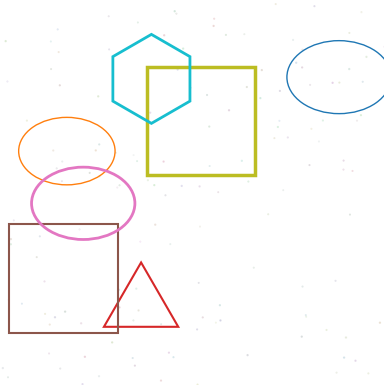[{"shape": "oval", "thickness": 1, "radius": 0.68, "center": [0.881, 0.8]}, {"shape": "oval", "thickness": 1, "radius": 0.63, "center": [0.174, 0.608]}, {"shape": "triangle", "thickness": 1.5, "radius": 0.56, "center": [0.366, 0.207]}, {"shape": "square", "thickness": 1.5, "radius": 0.71, "center": [0.165, 0.276]}, {"shape": "oval", "thickness": 2, "radius": 0.67, "center": [0.216, 0.472]}, {"shape": "square", "thickness": 2.5, "radius": 0.7, "center": [0.521, 0.686]}, {"shape": "hexagon", "thickness": 2, "radius": 0.58, "center": [0.393, 0.795]}]